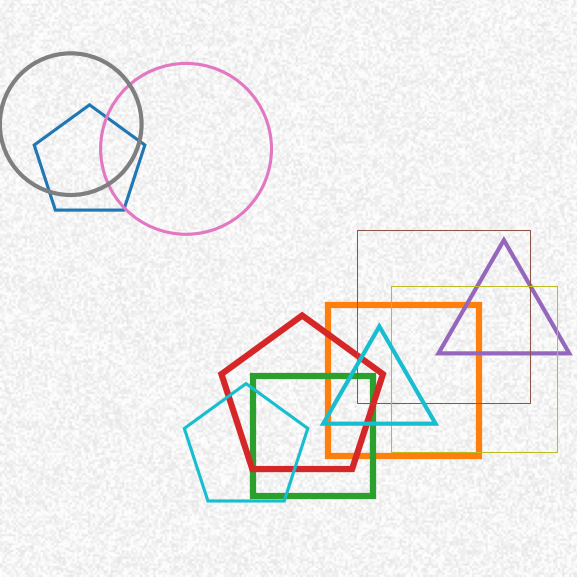[{"shape": "pentagon", "thickness": 1.5, "radius": 0.5, "center": [0.155, 0.717]}, {"shape": "square", "thickness": 3, "radius": 0.65, "center": [0.699, 0.341]}, {"shape": "square", "thickness": 3, "radius": 0.52, "center": [0.542, 0.244]}, {"shape": "pentagon", "thickness": 3, "radius": 0.74, "center": [0.523, 0.306]}, {"shape": "triangle", "thickness": 2, "radius": 0.65, "center": [0.873, 0.453]}, {"shape": "square", "thickness": 0.5, "radius": 0.75, "center": [0.768, 0.451]}, {"shape": "circle", "thickness": 1.5, "radius": 0.74, "center": [0.322, 0.741]}, {"shape": "circle", "thickness": 2, "radius": 0.61, "center": [0.122, 0.784]}, {"shape": "square", "thickness": 0.5, "radius": 0.72, "center": [0.82, 0.36]}, {"shape": "pentagon", "thickness": 1.5, "radius": 0.56, "center": [0.426, 0.223]}, {"shape": "triangle", "thickness": 2, "radius": 0.56, "center": [0.657, 0.322]}]